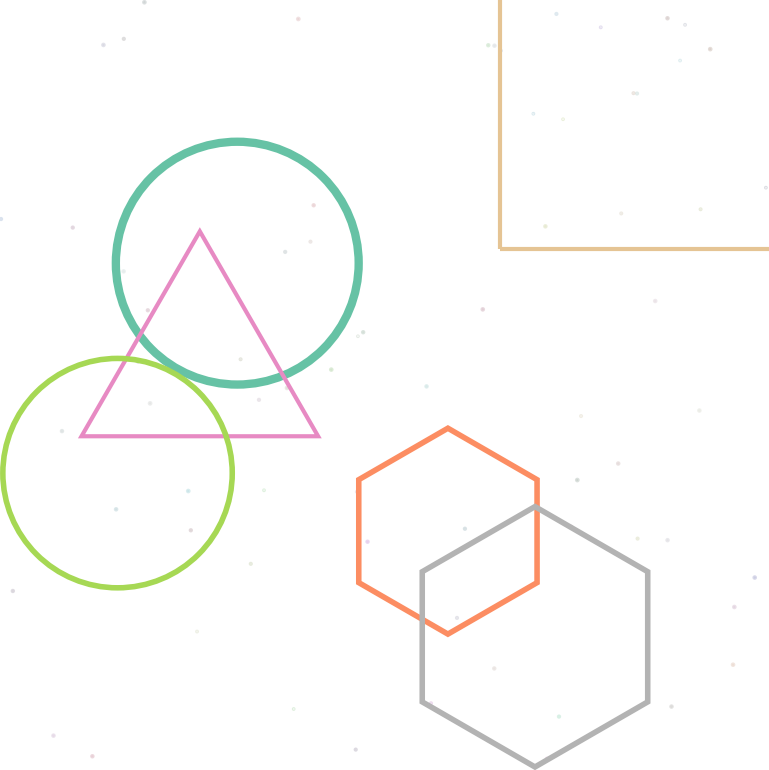[{"shape": "circle", "thickness": 3, "radius": 0.79, "center": [0.308, 0.658]}, {"shape": "hexagon", "thickness": 2, "radius": 0.67, "center": [0.582, 0.31]}, {"shape": "triangle", "thickness": 1.5, "radius": 0.89, "center": [0.26, 0.522]}, {"shape": "circle", "thickness": 2, "radius": 0.74, "center": [0.153, 0.386]}, {"shape": "square", "thickness": 1.5, "radius": 0.88, "center": [0.825, 0.853]}, {"shape": "hexagon", "thickness": 2, "radius": 0.85, "center": [0.695, 0.173]}]